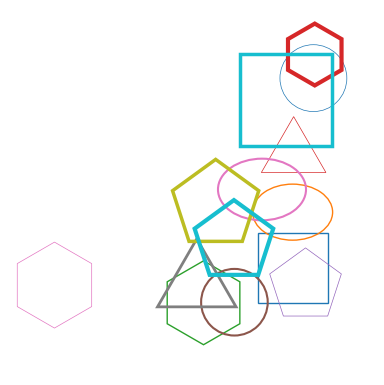[{"shape": "circle", "thickness": 0.5, "radius": 0.43, "center": [0.814, 0.797]}, {"shape": "square", "thickness": 1, "radius": 0.45, "center": [0.761, 0.304]}, {"shape": "oval", "thickness": 1, "radius": 0.52, "center": [0.76, 0.449]}, {"shape": "hexagon", "thickness": 1, "radius": 0.54, "center": [0.529, 0.214]}, {"shape": "hexagon", "thickness": 3, "radius": 0.4, "center": [0.818, 0.858]}, {"shape": "triangle", "thickness": 0.5, "radius": 0.48, "center": [0.763, 0.6]}, {"shape": "pentagon", "thickness": 0.5, "radius": 0.49, "center": [0.794, 0.258]}, {"shape": "circle", "thickness": 1.5, "radius": 0.43, "center": [0.609, 0.215]}, {"shape": "oval", "thickness": 1.5, "radius": 0.57, "center": [0.68, 0.508]}, {"shape": "hexagon", "thickness": 0.5, "radius": 0.56, "center": [0.141, 0.26]}, {"shape": "triangle", "thickness": 2, "radius": 0.59, "center": [0.511, 0.262]}, {"shape": "pentagon", "thickness": 2.5, "radius": 0.59, "center": [0.56, 0.468]}, {"shape": "square", "thickness": 2.5, "radius": 0.6, "center": [0.743, 0.74]}, {"shape": "pentagon", "thickness": 3, "radius": 0.54, "center": [0.608, 0.373]}]